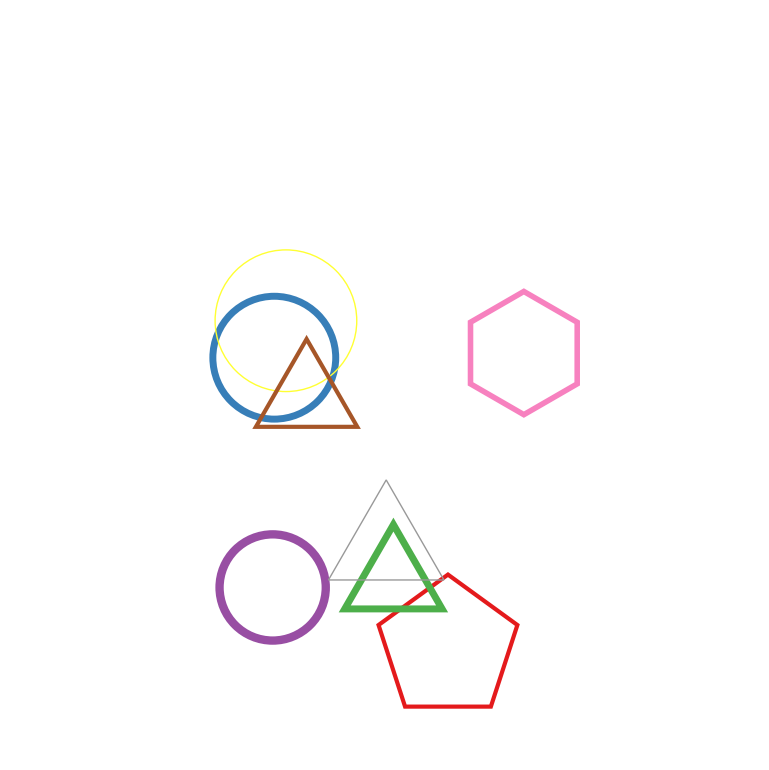[{"shape": "pentagon", "thickness": 1.5, "radius": 0.47, "center": [0.582, 0.159]}, {"shape": "circle", "thickness": 2.5, "radius": 0.4, "center": [0.356, 0.535]}, {"shape": "triangle", "thickness": 2.5, "radius": 0.37, "center": [0.511, 0.246]}, {"shape": "circle", "thickness": 3, "radius": 0.34, "center": [0.354, 0.237]}, {"shape": "circle", "thickness": 0.5, "radius": 0.46, "center": [0.371, 0.583]}, {"shape": "triangle", "thickness": 1.5, "radius": 0.38, "center": [0.398, 0.484]}, {"shape": "hexagon", "thickness": 2, "radius": 0.4, "center": [0.68, 0.541]}, {"shape": "triangle", "thickness": 0.5, "radius": 0.43, "center": [0.502, 0.29]}]